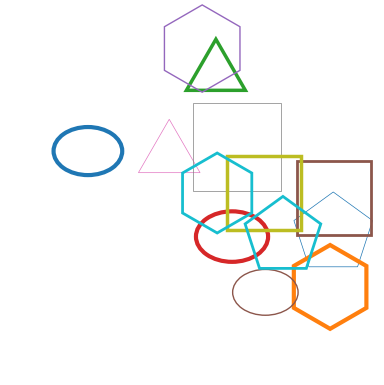[{"shape": "oval", "thickness": 3, "radius": 0.45, "center": [0.228, 0.608]}, {"shape": "pentagon", "thickness": 0.5, "radius": 0.54, "center": [0.866, 0.394]}, {"shape": "hexagon", "thickness": 3, "radius": 0.54, "center": [0.857, 0.255]}, {"shape": "triangle", "thickness": 2.5, "radius": 0.44, "center": [0.561, 0.81]}, {"shape": "oval", "thickness": 3, "radius": 0.47, "center": [0.603, 0.385]}, {"shape": "hexagon", "thickness": 1, "radius": 0.57, "center": [0.525, 0.874]}, {"shape": "oval", "thickness": 1, "radius": 0.42, "center": [0.689, 0.241]}, {"shape": "square", "thickness": 2, "radius": 0.48, "center": [0.868, 0.486]}, {"shape": "triangle", "thickness": 0.5, "radius": 0.46, "center": [0.44, 0.598]}, {"shape": "square", "thickness": 0.5, "radius": 0.57, "center": [0.616, 0.619]}, {"shape": "square", "thickness": 2.5, "radius": 0.48, "center": [0.686, 0.499]}, {"shape": "pentagon", "thickness": 2, "radius": 0.52, "center": [0.735, 0.386]}, {"shape": "hexagon", "thickness": 2, "radius": 0.52, "center": [0.564, 0.499]}]